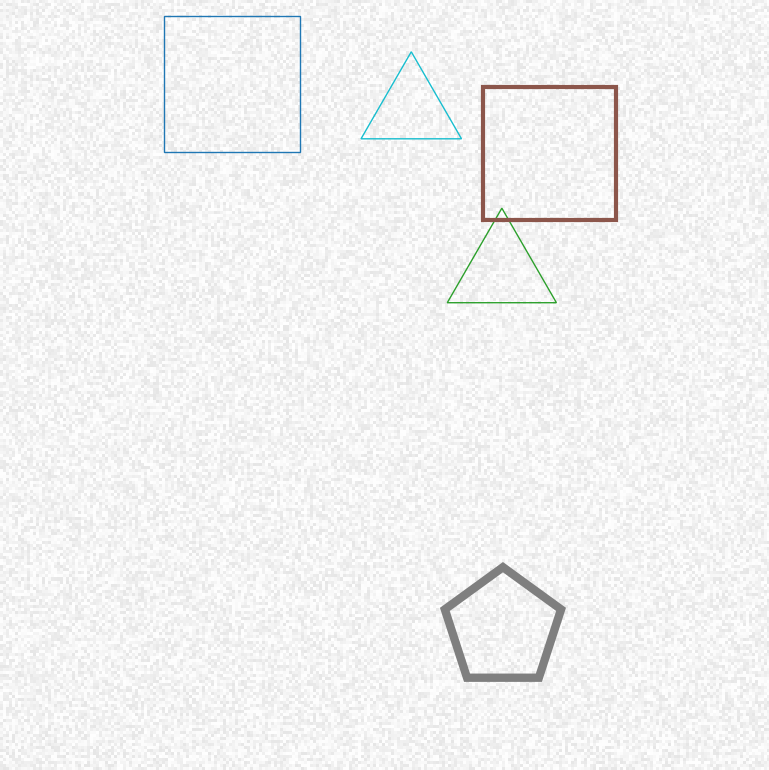[{"shape": "square", "thickness": 0.5, "radius": 0.44, "center": [0.301, 0.891]}, {"shape": "triangle", "thickness": 0.5, "radius": 0.41, "center": [0.652, 0.648]}, {"shape": "square", "thickness": 1.5, "radius": 0.43, "center": [0.714, 0.8]}, {"shape": "pentagon", "thickness": 3, "radius": 0.4, "center": [0.653, 0.184]}, {"shape": "triangle", "thickness": 0.5, "radius": 0.38, "center": [0.534, 0.857]}]